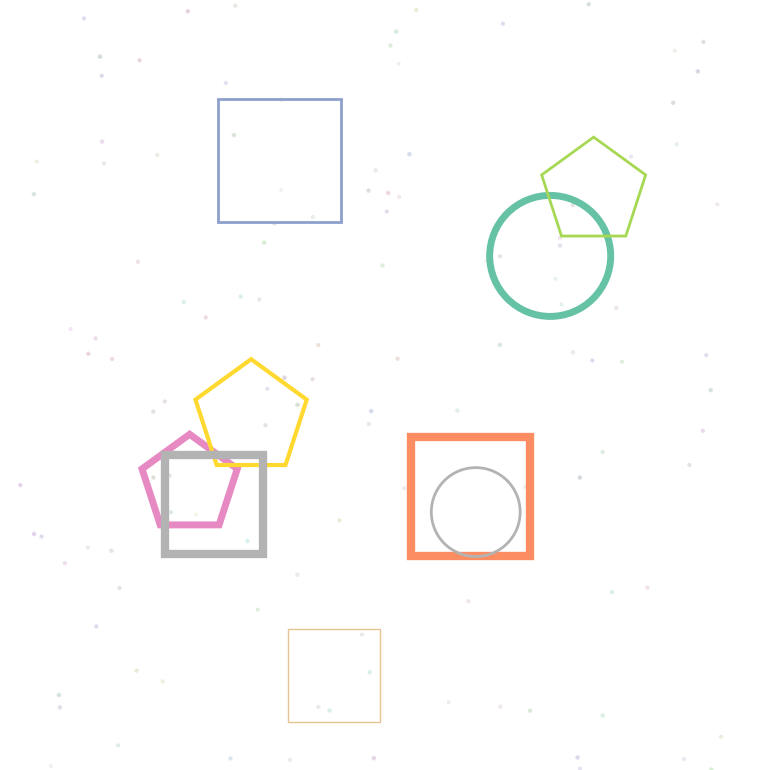[{"shape": "circle", "thickness": 2.5, "radius": 0.39, "center": [0.715, 0.668]}, {"shape": "square", "thickness": 3, "radius": 0.39, "center": [0.611, 0.356]}, {"shape": "square", "thickness": 1, "radius": 0.4, "center": [0.363, 0.791]}, {"shape": "pentagon", "thickness": 2.5, "radius": 0.33, "center": [0.246, 0.371]}, {"shape": "pentagon", "thickness": 1, "radius": 0.36, "center": [0.771, 0.751]}, {"shape": "pentagon", "thickness": 1.5, "radius": 0.38, "center": [0.326, 0.458]}, {"shape": "square", "thickness": 0.5, "radius": 0.3, "center": [0.434, 0.123]}, {"shape": "square", "thickness": 3, "radius": 0.32, "center": [0.278, 0.345]}, {"shape": "circle", "thickness": 1, "radius": 0.29, "center": [0.618, 0.335]}]